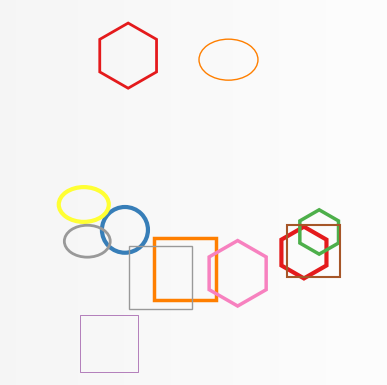[{"shape": "hexagon", "thickness": 2, "radius": 0.42, "center": [0.331, 0.855]}, {"shape": "hexagon", "thickness": 3, "radius": 0.34, "center": [0.784, 0.344]}, {"shape": "circle", "thickness": 3, "radius": 0.3, "center": [0.322, 0.403]}, {"shape": "hexagon", "thickness": 2.5, "radius": 0.29, "center": [0.824, 0.397]}, {"shape": "square", "thickness": 0.5, "radius": 0.37, "center": [0.281, 0.108]}, {"shape": "oval", "thickness": 1, "radius": 0.38, "center": [0.59, 0.845]}, {"shape": "square", "thickness": 2.5, "radius": 0.4, "center": [0.477, 0.301]}, {"shape": "oval", "thickness": 3, "radius": 0.32, "center": [0.216, 0.469]}, {"shape": "square", "thickness": 1.5, "radius": 0.34, "center": [0.81, 0.348]}, {"shape": "hexagon", "thickness": 2.5, "radius": 0.42, "center": [0.613, 0.29]}, {"shape": "oval", "thickness": 2, "radius": 0.3, "center": [0.225, 0.373]}, {"shape": "square", "thickness": 1, "radius": 0.41, "center": [0.414, 0.28]}]